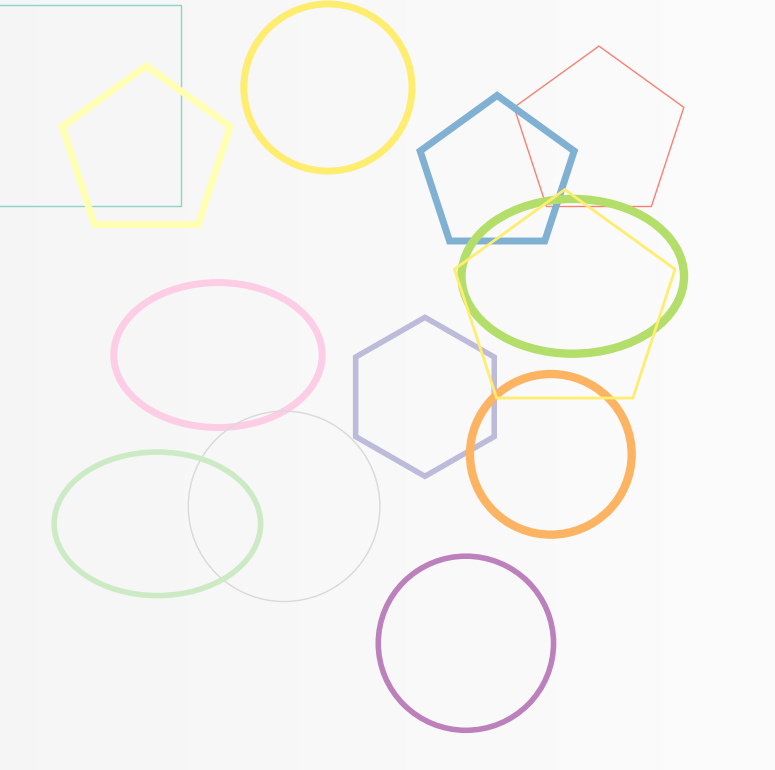[{"shape": "square", "thickness": 0.5, "radius": 0.65, "center": [0.103, 0.863]}, {"shape": "pentagon", "thickness": 2.5, "radius": 0.57, "center": [0.189, 0.801]}, {"shape": "hexagon", "thickness": 2, "radius": 0.52, "center": [0.548, 0.485]}, {"shape": "pentagon", "thickness": 0.5, "radius": 0.58, "center": [0.773, 0.825]}, {"shape": "pentagon", "thickness": 2.5, "radius": 0.52, "center": [0.641, 0.772]}, {"shape": "circle", "thickness": 3, "radius": 0.52, "center": [0.711, 0.41]}, {"shape": "oval", "thickness": 3, "radius": 0.72, "center": [0.739, 0.641]}, {"shape": "oval", "thickness": 2.5, "radius": 0.67, "center": [0.281, 0.539]}, {"shape": "circle", "thickness": 0.5, "radius": 0.62, "center": [0.367, 0.342]}, {"shape": "circle", "thickness": 2, "radius": 0.57, "center": [0.601, 0.165]}, {"shape": "oval", "thickness": 2, "radius": 0.67, "center": [0.203, 0.32]}, {"shape": "circle", "thickness": 2.5, "radius": 0.54, "center": [0.423, 0.886]}, {"shape": "pentagon", "thickness": 1, "radius": 0.75, "center": [0.729, 0.604]}]